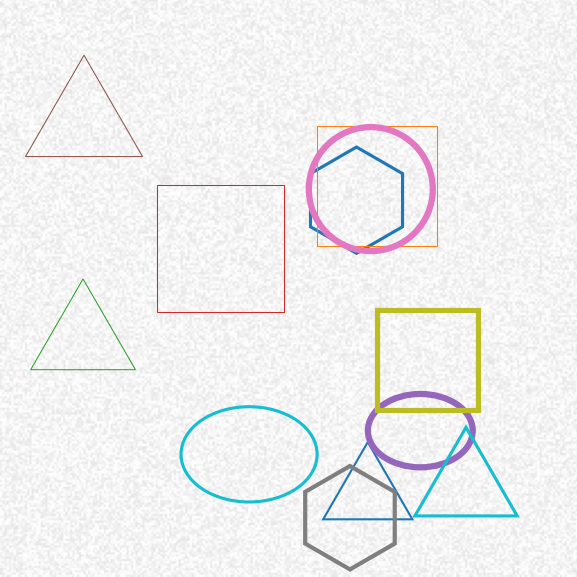[{"shape": "triangle", "thickness": 1, "radius": 0.45, "center": [0.637, 0.144]}, {"shape": "hexagon", "thickness": 1.5, "radius": 0.46, "center": [0.617, 0.652]}, {"shape": "square", "thickness": 0.5, "radius": 0.52, "center": [0.653, 0.677]}, {"shape": "triangle", "thickness": 0.5, "radius": 0.52, "center": [0.144, 0.411]}, {"shape": "square", "thickness": 0.5, "radius": 0.55, "center": [0.382, 0.569]}, {"shape": "oval", "thickness": 3, "radius": 0.45, "center": [0.728, 0.253]}, {"shape": "triangle", "thickness": 0.5, "radius": 0.59, "center": [0.145, 0.787]}, {"shape": "circle", "thickness": 3, "radius": 0.54, "center": [0.642, 0.672]}, {"shape": "hexagon", "thickness": 2, "radius": 0.45, "center": [0.606, 0.103]}, {"shape": "square", "thickness": 2.5, "radius": 0.43, "center": [0.74, 0.376]}, {"shape": "triangle", "thickness": 1.5, "radius": 0.51, "center": [0.807, 0.157]}, {"shape": "oval", "thickness": 1.5, "radius": 0.59, "center": [0.431, 0.212]}]